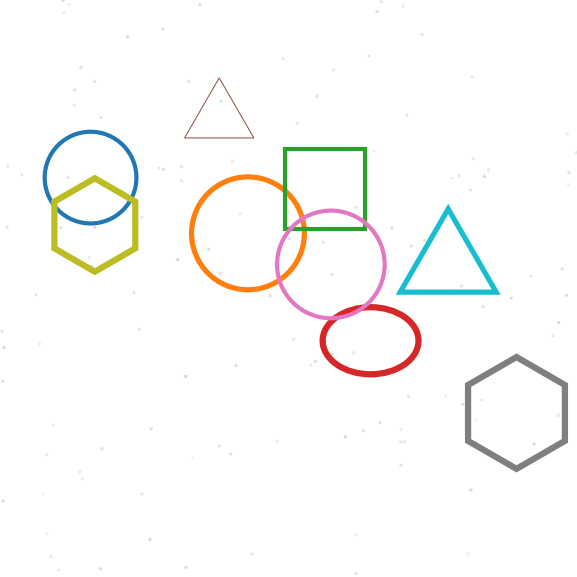[{"shape": "circle", "thickness": 2, "radius": 0.4, "center": [0.157, 0.692]}, {"shape": "circle", "thickness": 2.5, "radius": 0.49, "center": [0.429, 0.595]}, {"shape": "square", "thickness": 2, "radius": 0.35, "center": [0.562, 0.672]}, {"shape": "oval", "thickness": 3, "radius": 0.41, "center": [0.642, 0.409]}, {"shape": "triangle", "thickness": 0.5, "radius": 0.35, "center": [0.38, 0.795]}, {"shape": "circle", "thickness": 2, "radius": 0.47, "center": [0.573, 0.541]}, {"shape": "hexagon", "thickness": 3, "radius": 0.48, "center": [0.894, 0.284]}, {"shape": "hexagon", "thickness": 3, "radius": 0.4, "center": [0.164, 0.61]}, {"shape": "triangle", "thickness": 2.5, "radius": 0.48, "center": [0.776, 0.541]}]